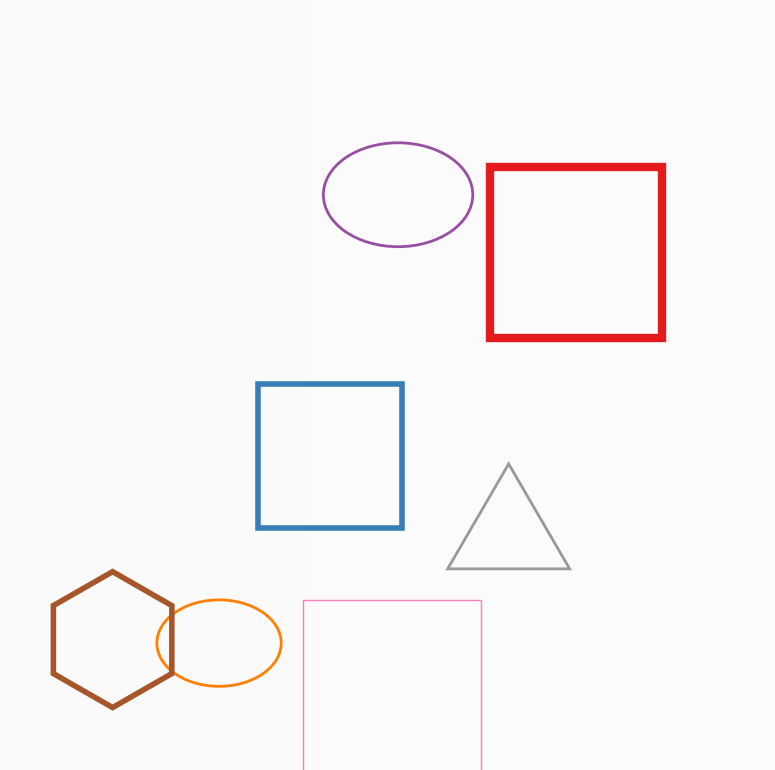[{"shape": "square", "thickness": 3, "radius": 0.56, "center": [0.743, 0.672]}, {"shape": "square", "thickness": 2, "radius": 0.47, "center": [0.426, 0.407]}, {"shape": "oval", "thickness": 1, "radius": 0.48, "center": [0.514, 0.747]}, {"shape": "oval", "thickness": 1, "radius": 0.4, "center": [0.283, 0.165]}, {"shape": "hexagon", "thickness": 2, "radius": 0.44, "center": [0.145, 0.169]}, {"shape": "square", "thickness": 0.5, "radius": 0.57, "center": [0.505, 0.106]}, {"shape": "triangle", "thickness": 1, "radius": 0.45, "center": [0.656, 0.307]}]